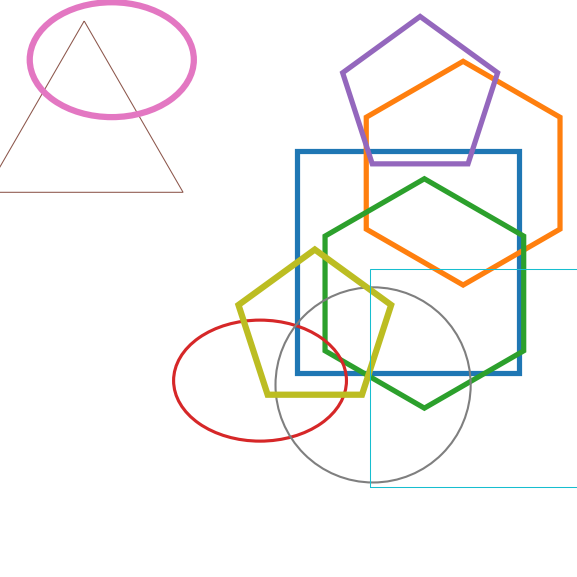[{"shape": "square", "thickness": 2.5, "radius": 0.96, "center": [0.706, 0.545]}, {"shape": "hexagon", "thickness": 2.5, "radius": 0.97, "center": [0.802, 0.699]}, {"shape": "hexagon", "thickness": 2.5, "radius": 0.99, "center": [0.735, 0.491]}, {"shape": "oval", "thickness": 1.5, "radius": 0.75, "center": [0.45, 0.34]}, {"shape": "pentagon", "thickness": 2.5, "radius": 0.71, "center": [0.727, 0.83]}, {"shape": "triangle", "thickness": 0.5, "radius": 0.99, "center": [0.146, 0.765]}, {"shape": "oval", "thickness": 3, "radius": 0.71, "center": [0.194, 0.896]}, {"shape": "circle", "thickness": 1, "radius": 0.84, "center": [0.646, 0.333]}, {"shape": "pentagon", "thickness": 3, "radius": 0.69, "center": [0.545, 0.428]}, {"shape": "square", "thickness": 0.5, "radius": 0.94, "center": [0.828, 0.345]}]